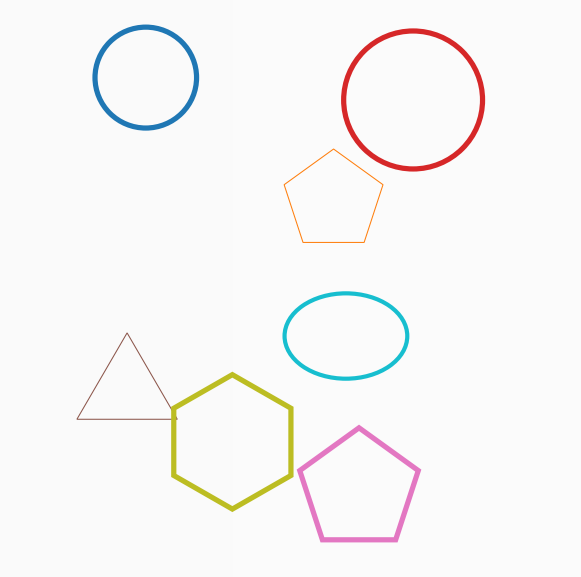[{"shape": "circle", "thickness": 2.5, "radius": 0.44, "center": [0.251, 0.865]}, {"shape": "pentagon", "thickness": 0.5, "radius": 0.45, "center": [0.574, 0.652]}, {"shape": "circle", "thickness": 2.5, "radius": 0.6, "center": [0.711, 0.826]}, {"shape": "triangle", "thickness": 0.5, "radius": 0.5, "center": [0.219, 0.323]}, {"shape": "pentagon", "thickness": 2.5, "radius": 0.54, "center": [0.618, 0.151]}, {"shape": "hexagon", "thickness": 2.5, "radius": 0.58, "center": [0.4, 0.234]}, {"shape": "oval", "thickness": 2, "radius": 0.53, "center": [0.595, 0.417]}]